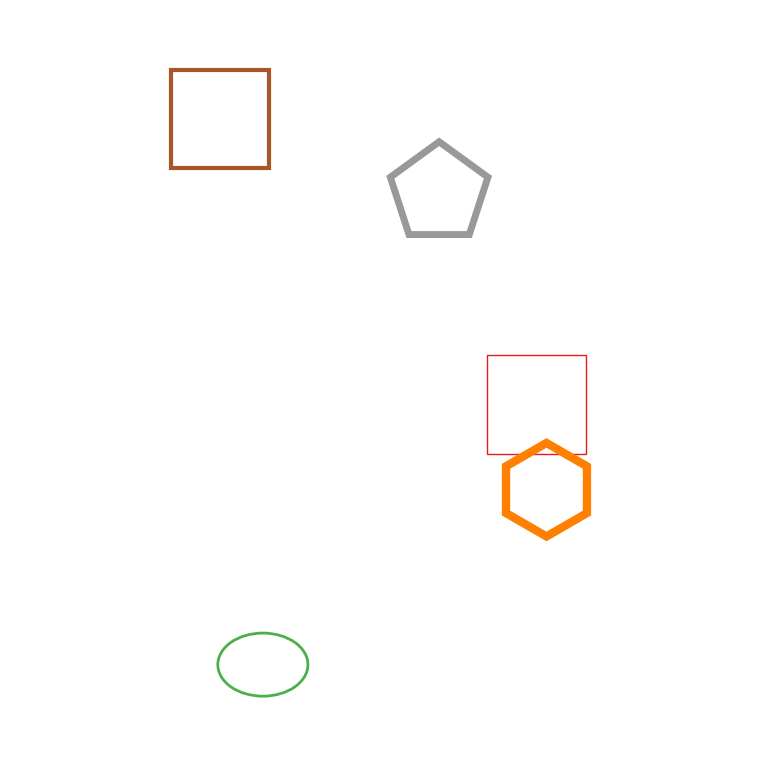[{"shape": "square", "thickness": 0.5, "radius": 0.32, "center": [0.697, 0.475]}, {"shape": "oval", "thickness": 1, "radius": 0.29, "center": [0.341, 0.137]}, {"shape": "hexagon", "thickness": 3, "radius": 0.3, "center": [0.71, 0.364]}, {"shape": "square", "thickness": 1.5, "radius": 0.32, "center": [0.285, 0.845]}, {"shape": "pentagon", "thickness": 2.5, "radius": 0.33, "center": [0.57, 0.749]}]